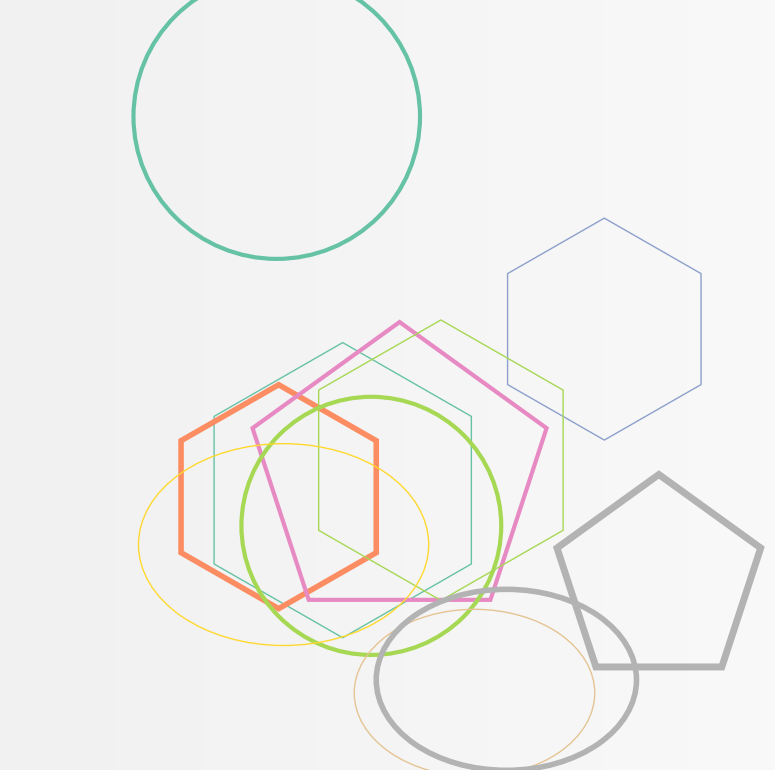[{"shape": "circle", "thickness": 1.5, "radius": 0.92, "center": [0.357, 0.849]}, {"shape": "hexagon", "thickness": 0.5, "radius": 0.96, "center": [0.442, 0.363]}, {"shape": "hexagon", "thickness": 2, "radius": 0.73, "center": [0.36, 0.355]}, {"shape": "hexagon", "thickness": 0.5, "radius": 0.72, "center": [0.78, 0.573]}, {"shape": "pentagon", "thickness": 1.5, "radius": 1.0, "center": [0.516, 0.382]}, {"shape": "circle", "thickness": 1.5, "radius": 0.84, "center": [0.479, 0.317]}, {"shape": "hexagon", "thickness": 0.5, "radius": 0.91, "center": [0.569, 0.402]}, {"shape": "oval", "thickness": 0.5, "radius": 0.94, "center": [0.366, 0.293]}, {"shape": "oval", "thickness": 0.5, "radius": 0.78, "center": [0.612, 0.1]}, {"shape": "pentagon", "thickness": 2.5, "radius": 0.69, "center": [0.85, 0.246]}, {"shape": "oval", "thickness": 2, "radius": 0.84, "center": [0.653, 0.117]}]